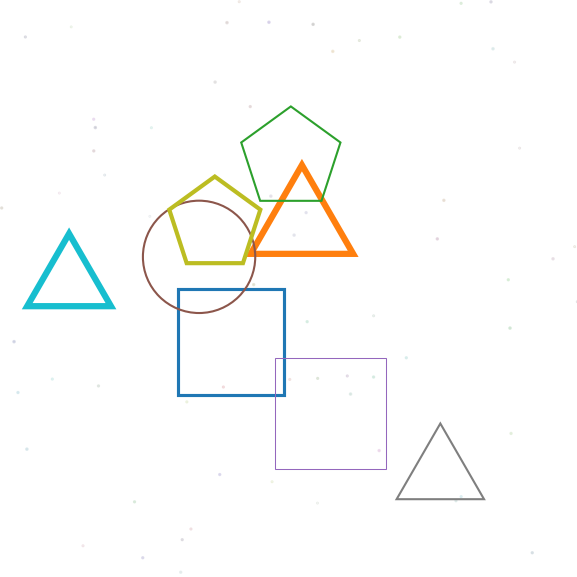[{"shape": "square", "thickness": 1.5, "radius": 0.46, "center": [0.401, 0.407]}, {"shape": "triangle", "thickness": 3, "radius": 0.51, "center": [0.523, 0.611]}, {"shape": "pentagon", "thickness": 1, "radius": 0.45, "center": [0.504, 0.724]}, {"shape": "square", "thickness": 0.5, "radius": 0.48, "center": [0.572, 0.283]}, {"shape": "circle", "thickness": 1, "radius": 0.49, "center": [0.345, 0.554]}, {"shape": "triangle", "thickness": 1, "radius": 0.44, "center": [0.762, 0.178]}, {"shape": "pentagon", "thickness": 2, "radius": 0.41, "center": [0.372, 0.61]}, {"shape": "triangle", "thickness": 3, "radius": 0.42, "center": [0.12, 0.511]}]